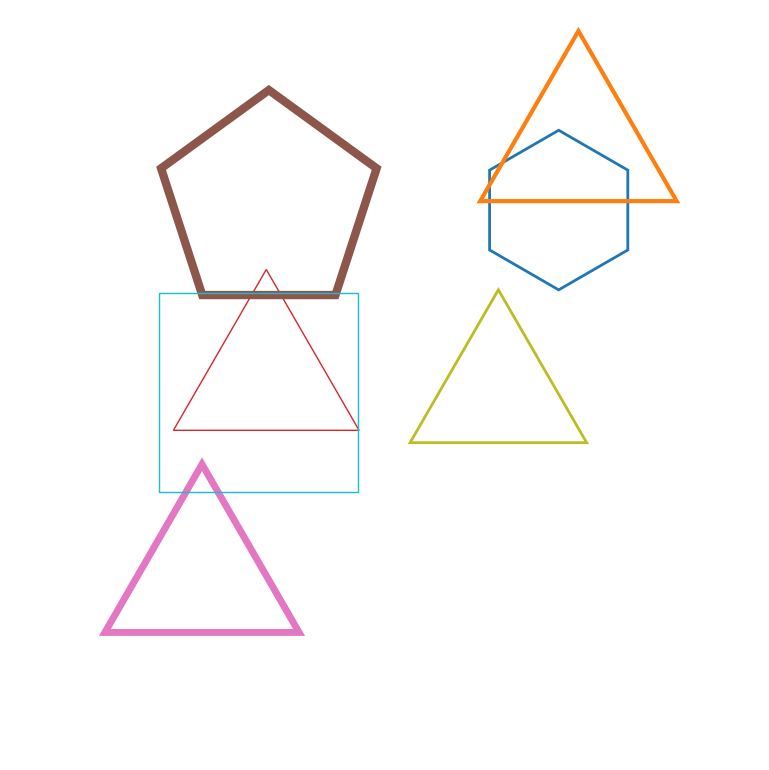[{"shape": "hexagon", "thickness": 1, "radius": 0.52, "center": [0.726, 0.727]}, {"shape": "triangle", "thickness": 1.5, "radius": 0.74, "center": [0.751, 0.812]}, {"shape": "triangle", "thickness": 0.5, "radius": 0.7, "center": [0.346, 0.511]}, {"shape": "pentagon", "thickness": 3, "radius": 0.74, "center": [0.349, 0.736]}, {"shape": "triangle", "thickness": 2.5, "radius": 0.73, "center": [0.262, 0.251]}, {"shape": "triangle", "thickness": 1, "radius": 0.66, "center": [0.647, 0.491]}, {"shape": "square", "thickness": 0.5, "radius": 0.65, "center": [0.336, 0.49]}]